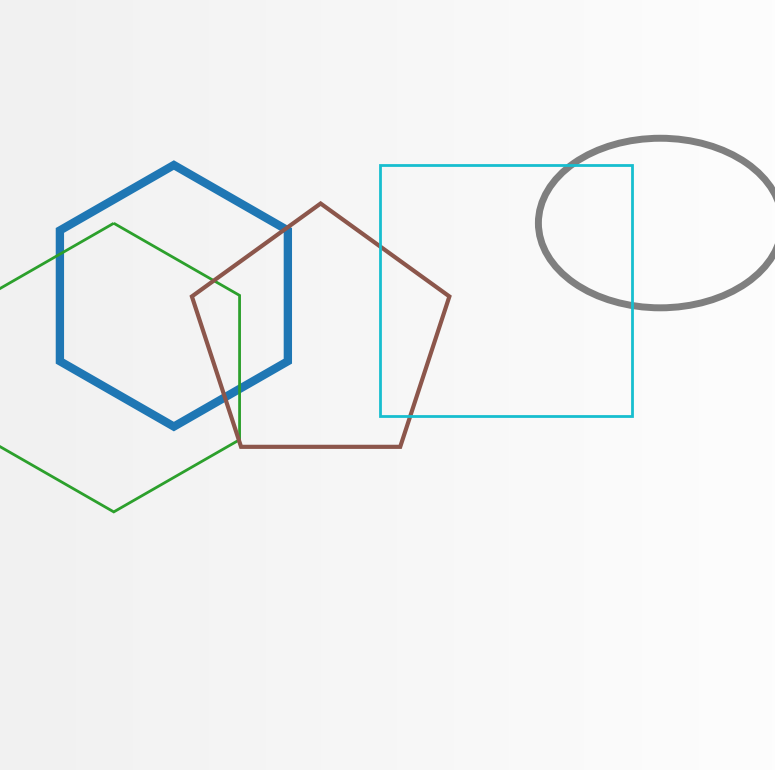[{"shape": "hexagon", "thickness": 3, "radius": 0.85, "center": [0.224, 0.616]}, {"shape": "hexagon", "thickness": 1, "radius": 0.94, "center": [0.147, 0.523]}, {"shape": "pentagon", "thickness": 1.5, "radius": 0.87, "center": [0.414, 0.561]}, {"shape": "oval", "thickness": 2.5, "radius": 0.79, "center": [0.852, 0.71]}, {"shape": "square", "thickness": 1, "radius": 0.81, "center": [0.652, 0.623]}]